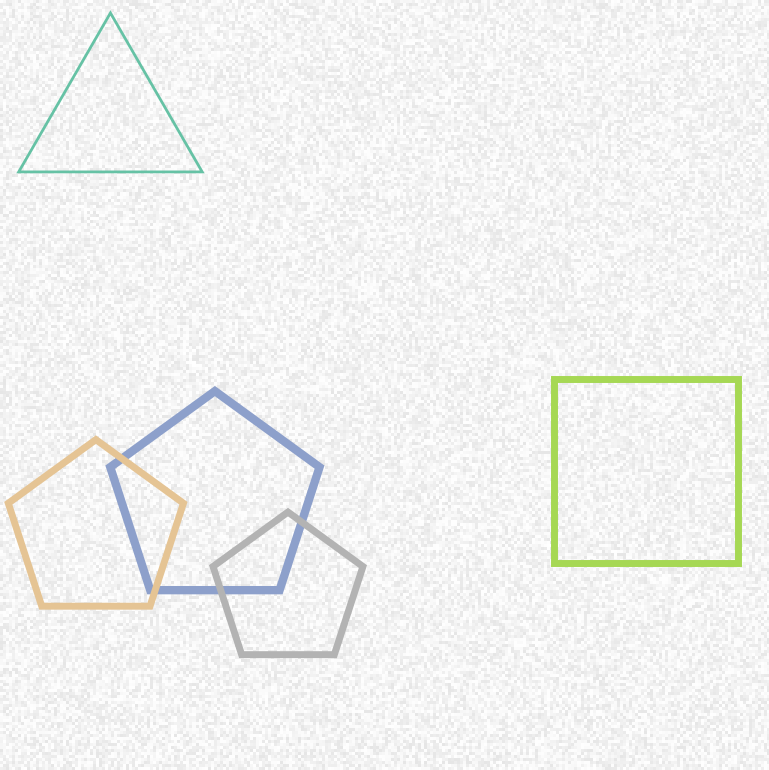[{"shape": "triangle", "thickness": 1, "radius": 0.69, "center": [0.143, 0.846]}, {"shape": "pentagon", "thickness": 3, "radius": 0.71, "center": [0.279, 0.349]}, {"shape": "square", "thickness": 2.5, "radius": 0.6, "center": [0.839, 0.388]}, {"shape": "pentagon", "thickness": 2.5, "radius": 0.6, "center": [0.125, 0.309]}, {"shape": "pentagon", "thickness": 2.5, "radius": 0.51, "center": [0.374, 0.233]}]